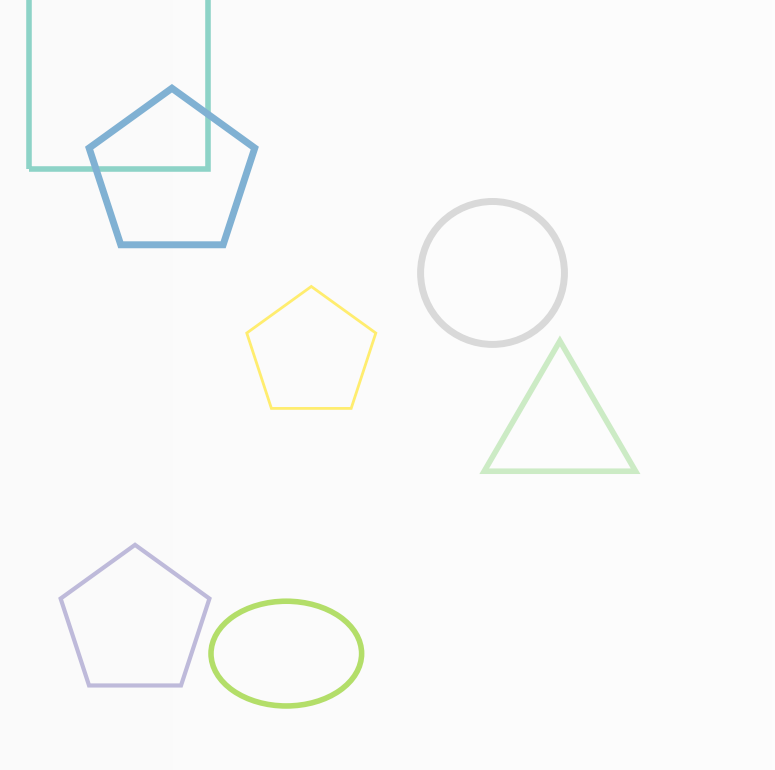[{"shape": "square", "thickness": 2, "radius": 0.58, "center": [0.153, 0.896]}, {"shape": "pentagon", "thickness": 1.5, "radius": 0.5, "center": [0.174, 0.191]}, {"shape": "pentagon", "thickness": 2.5, "radius": 0.56, "center": [0.222, 0.773]}, {"shape": "oval", "thickness": 2, "radius": 0.49, "center": [0.369, 0.151]}, {"shape": "circle", "thickness": 2.5, "radius": 0.46, "center": [0.636, 0.646]}, {"shape": "triangle", "thickness": 2, "radius": 0.56, "center": [0.722, 0.444]}, {"shape": "pentagon", "thickness": 1, "radius": 0.44, "center": [0.402, 0.54]}]